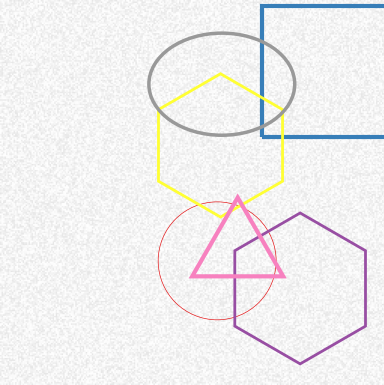[{"shape": "circle", "thickness": 0.5, "radius": 0.77, "center": [0.564, 0.323]}, {"shape": "square", "thickness": 3, "radius": 0.85, "center": [0.852, 0.814]}, {"shape": "hexagon", "thickness": 2, "radius": 0.98, "center": [0.78, 0.251]}, {"shape": "hexagon", "thickness": 2, "radius": 0.93, "center": [0.573, 0.622]}, {"shape": "triangle", "thickness": 3, "radius": 0.68, "center": [0.617, 0.35]}, {"shape": "oval", "thickness": 2.5, "radius": 0.95, "center": [0.576, 0.781]}]